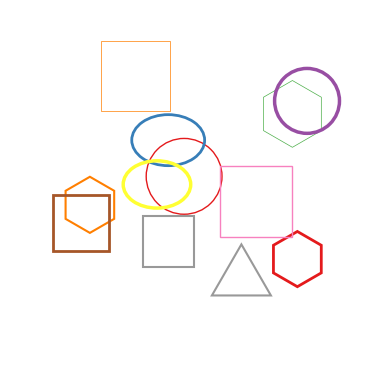[{"shape": "hexagon", "thickness": 2, "radius": 0.36, "center": [0.772, 0.327]}, {"shape": "circle", "thickness": 1, "radius": 0.49, "center": [0.478, 0.542]}, {"shape": "oval", "thickness": 2, "radius": 0.47, "center": [0.437, 0.636]}, {"shape": "hexagon", "thickness": 0.5, "radius": 0.43, "center": [0.759, 0.704]}, {"shape": "circle", "thickness": 2.5, "radius": 0.42, "center": [0.798, 0.738]}, {"shape": "square", "thickness": 0.5, "radius": 0.45, "center": [0.351, 0.802]}, {"shape": "hexagon", "thickness": 1.5, "radius": 0.36, "center": [0.233, 0.468]}, {"shape": "oval", "thickness": 2.5, "radius": 0.44, "center": [0.408, 0.521]}, {"shape": "square", "thickness": 2, "radius": 0.36, "center": [0.21, 0.421]}, {"shape": "square", "thickness": 1, "radius": 0.46, "center": [0.665, 0.477]}, {"shape": "triangle", "thickness": 1.5, "radius": 0.44, "center": [0.627, 0.277]}, {"shape": "square", "thickness": 1.5, "radius": 0.33, "center": [0.437, 0.373]}]